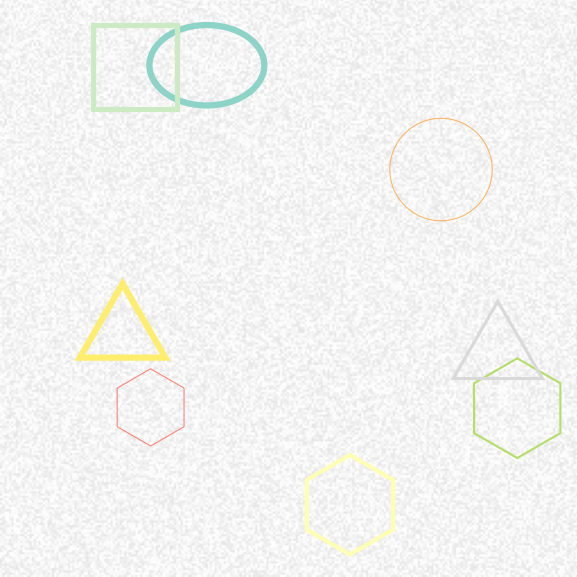[{"shape": "oval", "thickness": 3, "radius": 0.5, "center": [0.358, 0.886]}, {"shape": "hexagon", "thickness": 2, "radius": 0.43, "center": [0.606, 0.125]}, {"shape": "hexagon", "thickness": 0.5, "radius": 0.33, "center": [0.261, 0.294]}, {"shape": "circle", "thickness": 0.5, "radius": 0.44, "center": [0.764, 0.706]}, {"shape": "hexagon", "thickness": 1, "radius": 0.43, "center": [0.896, 0.292]}, {"shape": "triangle", "thickness": 1.5, "radius": 0.45, "center": [0.862, 0.388]}, {"shape": "square", "thickness": 2.5, "radius": 0.36, "center": [0.233, 0.883]}, {"shape": "triangle", "thickness": 3, "radius": 0.43, "center": [0.212, 0.423]}]